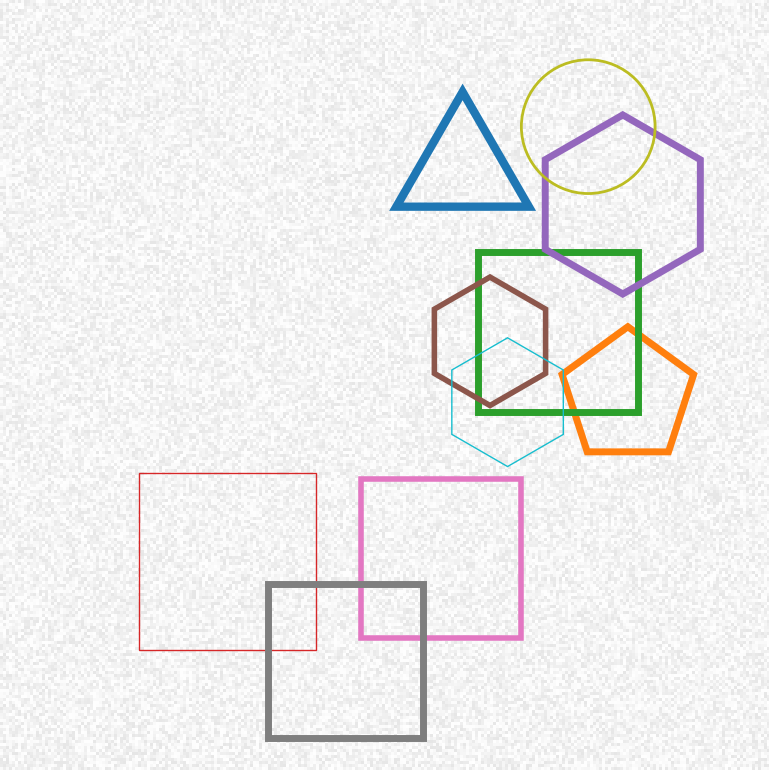[{"shape": "triangle", "thickness": 3, "radius": 0.5, "center": [0.601, 0.781]}, {"shape": "pentagon", "thickness": 2.5, "radius": 0.45, "center": [0.815, 0.486]}, {"shape": "square", "thickness": 2.5, "radius": 0.52, "center": [0.725, 0.568]}, {"shape": "square", "thickness": 0.5, "radius": 0.57, "center": [0.296, 0.271]}, {"shape": "hexagon", "thickness": 2.5, "radius": 0.58, "center": [0.809, 0.734]}, {"shape": "hexagon", "thickness": 2, "radius": 0.42, "center": [0.636, 0.557]}, {"shape": "square", "thickness": 2, "radius": 0.52, "center": [0.573, 0.275]}, {"shape": "square", "thickness": 2.5, "radius": 0.5, "center": [0.449, 0.141]}, {"shape": "circle", "thickness": 1, "radius": 0.43, "center": [0.764, 0.836]}, {"shape": "hexagon", "thickness": 0.5, "radius": 0.42, "center": [0.659, 0.478]}]